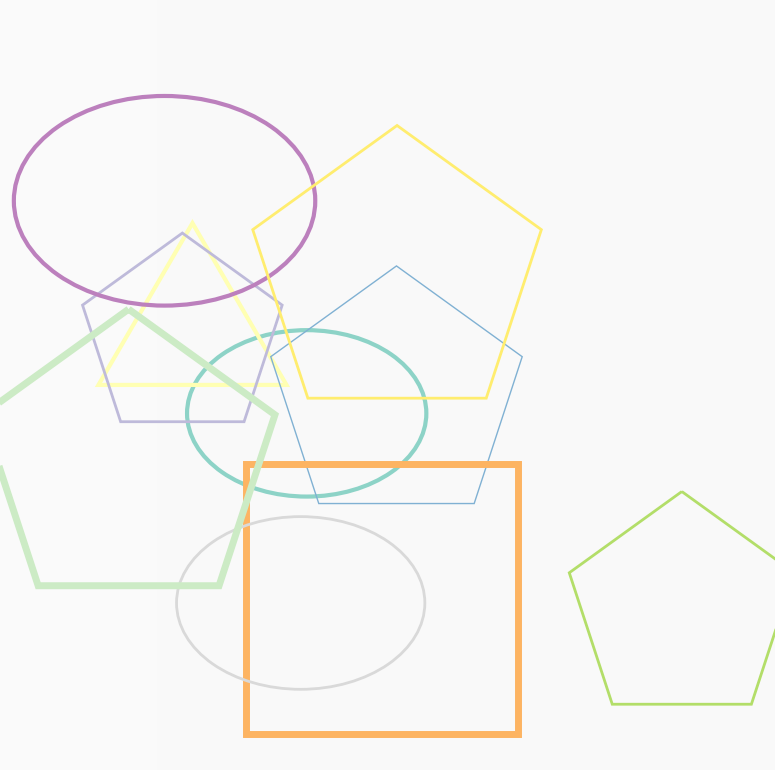[{"shape": "oval", "thickness": 1.5, "radius": 0.77, "center": [0.396, 0.463]}, {"shape": "triangle", "thickness": 1.5, "radius": 0.7, "center": [0.248, 0.57]}, {"shape": "pentagon", "thickness": 1, "radius": 0.68, "center": [0.235, 0.562]}, {"shape": "pentagon", "thickness": 0.5, "radius": 0.85, "center": [0.512, 0.484]}, {"shape": "square", "thickness": 2.5, "radius": 0.88, "center": [0.492, 0.222]}, {"shape": "pentagon", "thickness": 1, "radius": 0.76, "center": [0.88, 0.209]}, {"shape": "oval", "thickness": 1, "radius": 0.8, "center": [0.388, 0.217]}, {"shape": "oval", "thickness": 1.5, "radius": 0.97, "center": [0.212, 0.739]}, {"shape": "pentagon", "thickness": 2.5, "radius": 0.99, "center": [0.166, 0.4]}, {"shape": "pentagon", "thickness": 1, "radius": 0.98, "center": [0.512, 0.641]}]